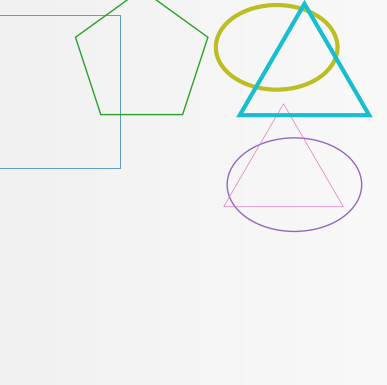[{"shape": "square", "thickness": 0.5, "radius": 0.99, "center": [0.111, 0.763]}, {"shape": "pentagon", "thickness": 1, "radius": 0.9, "center": [0.366, 0.848]}, {"shape": "oval", "thickness": 1, "radius": 0.87, "center": [0.76, 0.52]}, {"shape": "triangle", "thickness": 0.5, "radius": 0.89, "center": [0.732, 0.552]}, {"shape": "oval", "thickness": 3, "radius": 0.78, "center": [0.714, 0.877]}, {"shape": "triangle", "thickness": 3, "radius": 0.96, "center": [0.786, 0.797]}]